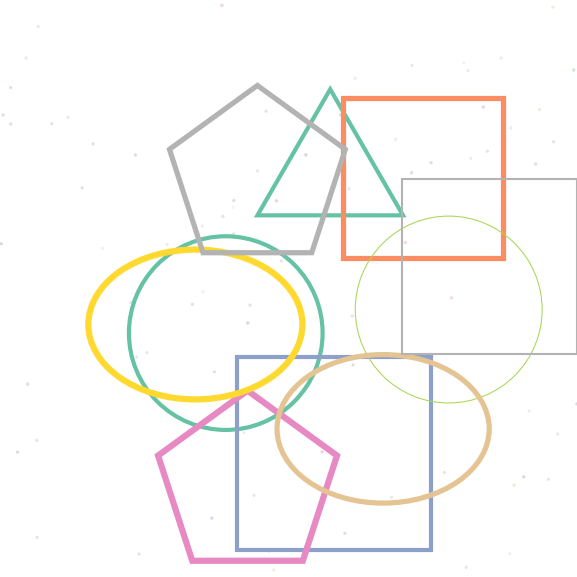[{"shape": "triangle", "thickness": 2, "radius": 0.73, "center": [0.572, 0.699]}, {"shape": "circle", "thickness": 2, "radius": 0.84, "center": [0.391, 0.422]}, {"shape": "square", "thickness": 2.5, "radius": 0.69, "center": [0.732, 0.691]}, {"shape": "square", "thickness": 2, "radius": 0.84, "center": [0.578, 0.214]}, {"shape": "pentagon", "thickness": 3, "radius": 0.81, "center": [0.429, 0.16]}, {"shape": "circle", "thickness": 0.5, "radius": 0.81, "center": [0.777, 0.463]}, {"shape": "oval", "thickness": 3, "radius": 0.93, "center": [0.338, 0.437]}, {"shape": "oval", "thickness": 2.5, "radius": 0.92, "center": [0.663, 0.257]}, {"shape": "square", "thickness": 1, "radius": 0.76, "center": [0.848, 0.538]}, {"shape": "pentagon", "thickness": 2.5, "radius": 0.8, "center": [0.446, 0.691]}]